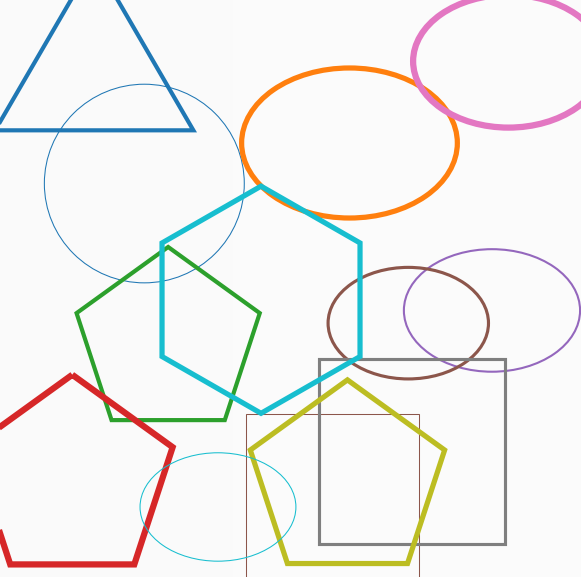[{"shape": "circle", "thickness": 0.5, "radius": 0.86, "center": [0.248, 0.681]}, {"shape": "triangle", "thickness": 2, "radius": 0.98, "center": [0.162, 0.872]}, {"shape": "oval", "thickness": 2.5, "radius": 0.93, "center": [0.601, 0.752]}, {"shape": "pentagon", "thickness": 2, "radius": 0.83, "center": [0.289, 0.406]}, {"shape": "pentagon", "thickness": 3, "radius": 0.91, "center": [0.124, 0.169]}, {"shape": "oval", "thickness": 1, "radius": 0.76, "center": [0.846, 0.462]}, {"shape": "square", "thickness": 0.5, "radius": 0.74, "center": [0.572, 0.135]}, {"shape": "oval", "thickness": 1.5, "radius": 0.69, "center": [0.702, 0.44]}, {"shape": "oval", "thickness": 3, "radius": 0.82, "center": [0.875, 0.893]}, {"shape": "square", "thickness": 1.5, "radius": 0.8, "center": [0.709, 0.218]}, {"shape": "pentagon", "thickness": 2.5, "radius": 0.88, "center": [0.598, 0.166]}, {"shape": "oval", "thickness": 0.5, "radius": 0.67, "center": [0.375, 0.121]}, {"shape": "hexagon", "thickness": 2.5, "radius": 0.98, "center": [0.449, 0.48]}]